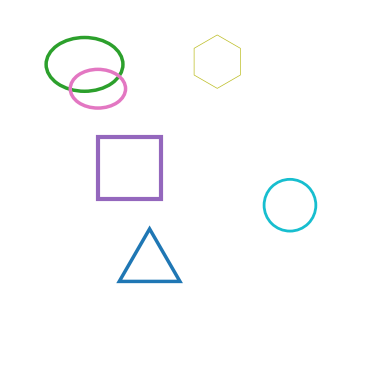[{"shape": "triangle", "thickness": 2.5, "radius": 0.45, "center": [0.389, 0.315]}, {"shape": "oval", "thickness": 2.5, "radius": 0.5, "center": [0.22, 0.833]}, {"shape": "square", "thickness": 3, "radius": 0.41, "center": [0.337, 0.563]}, {"shape": "oval", "thickness": 2.5, "radius": 0.36, "center": [0.254, 0.77]}, {"shape": "hexagon", "thickness": 0.5, "radius": 0.35, "center": [0.564, 0.84]}, {"shape": "circle", "thickness": 2, "radius": 0.34, "center": [0.753, 0.467]}]